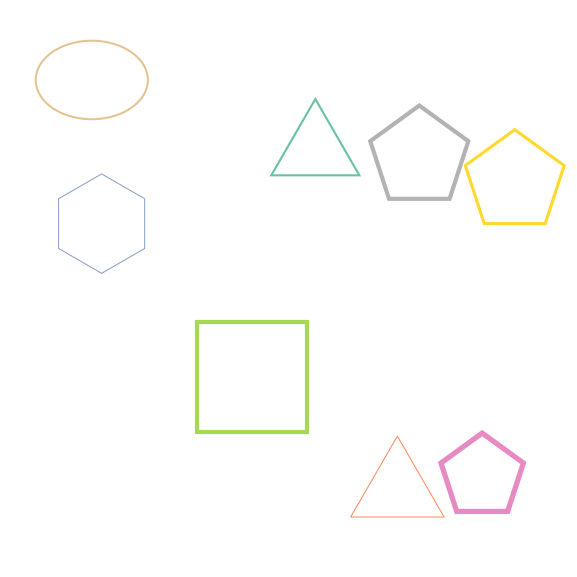[{"shape": "triangle", "thickness": 1, "radius": 0.44, "center": [0.546, 0.74]}, {"shape": "triangle", "thickness": 0.5, "radius": 0.47, "center": [0.688, 0.151]}, {"shape": "hexagon", "thickness": 0.5, "radius": 0.43, "center": [0.176, 0.612]}, {"shape": "pentagon", "thickness": 2.5, "radius": 0.38, "center": [0.835, 0.174]}, {"shape": "square", "thickness": 2, "radius": 0.48, "center": [0.437, 0.346]}, {"shape": "pentagon", "thickness": 1.5, "radius": 0.45, "center": [0.891, 0.685]}, {"shape": "oval", "thickness": 1, "radius": 0.49, "center": [0.159, 0.861]}, {"shape": "pentagon", "thickness": 2, "radius": 0.45, "center": [0.726, 0.727]}]